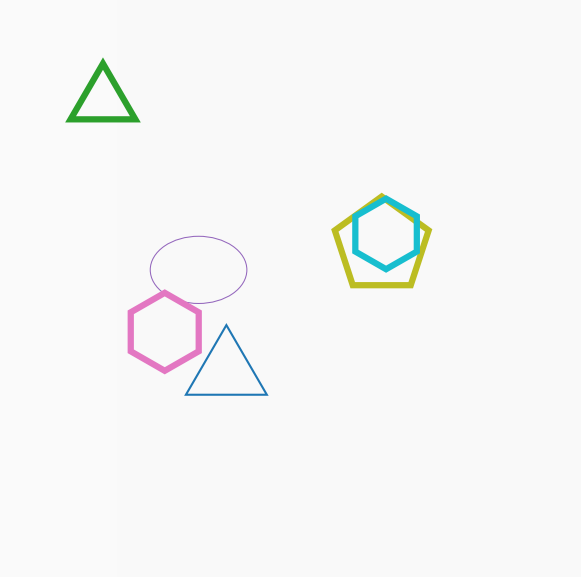[{"shape": "triangle", "thickness": 1, "radius": 0.4, "center": [0.389, 0.356]}, {"shape": "triangle", "thickness": 3, "radius": 0.32, "center": [0.177, 0.825]}, {"shape": "oval", "thickness": 0.5, "radius": 0.42, "center": [0.342, 0.532]}, {"shape": "hexagon", "thickness": 3, "radius": 0.34, "center": [0.283, 0.425]}, {"shape": "pentagon", "thickness": 3, "radius": 0.42, "center": [0.657, 0.574]}, {"shape": "hexagon", "thickness": 3, "radius": 0.31, "center": [0.664, 0.594]}]